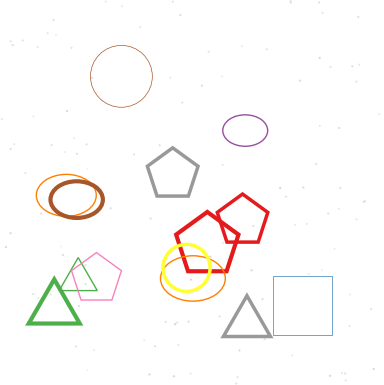[{"shape": "pentagon", "thickness": 2.5, "radius": 0.35, "center": [0.63, 0.427]}, {"shape": "pentagon", "thickness": 3, "radius": 0.43, "center": [0.538, 0.364]}, {"shape": "square", "thickness": 0.5, "radius": 0.38, "center": [0.786, 0.207]}, {"shape": "triangle", "thickness": 1, "radius": 0.29, "center": [0.203, 0.274]}, {"shape": "triangle", "thickness": 3, "radius": 0.38, "center": [0.141, 0.198]}, {"shape": "oval", "thickness": 1, "radius": 0.29, "center": [0.637, 0.661]}, {"shape": "oval", "thickness": 1, "radius": 0.42, "center": [0.501, 0.277]}, {"shape": "oval", "thickness": 1, "radius": 0.39, "center": [0.172, 0.493]}, {"shape": "circle", "thickness": 2.5, "radius": 0.31, "center": [0.485, 0.304]}, {"shape": "oval", "thickness": 3, "radius": 0.34, "center": [0.199, 0.482]}, {"shape": "circle", "thickness": 0.5, "radius": 0.4, "center": [0.315, 0.802]}, {"shape": "pentagon", "thickness": 1, "radius": 0.34, "center": [0.251, 0.276]}, {"shape": "pentagon", "thickness": 2.5, "radius": 0.35, "center": [0.449, 0.547]}, {"shape": "triangle", "thickness": 2.5, "radius": 0.35, "center": [0.641, 0.161]}]